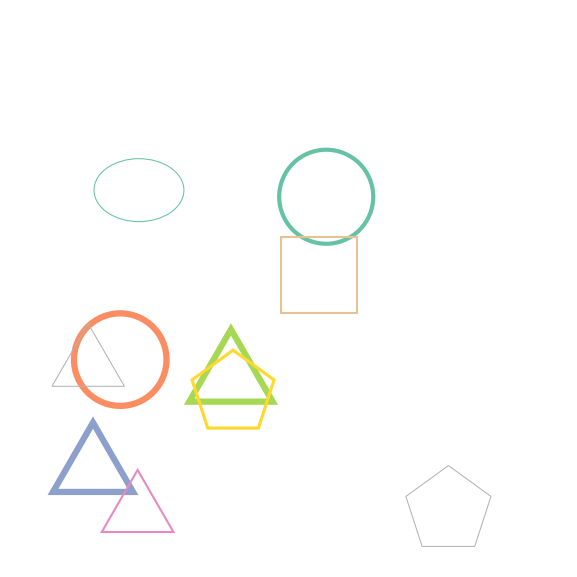[{"shape": "oval", "thickness": 0.5, "radius": 0.39, "center": [0.241, 0.67]}, {"shape": "circle", "thickness": 2, "radius": 0.41, "center": [0.565, 0.658]}, {"shape": "circle", "thickness": 3, "radius": 0.4, "center": [0.208, 0.376]}, {"shape": "triangle", "thickness": 3, "radius": 0.4, "center": [0.161, 0.187]}, {"shape": "triangle", "thickness": 1, "radius": 0.36, "center": [0.238, 0.114]}, {"shape": "triangle", "thickness": 3, "radius": 0.42, "center": [0.4, 0.345]}, {"shape": "pentagon", "thickness": 1.5, "radius": 0.37, "center": [0.404, 0.318]}, {"shape": "square", "thickness": 1, "radius": 0.33, "center": [0.553, 0.523]}, {"shape": "triangle", "thickness": 0.5, "radius": 0.36, "center": [0.153, 0.366]}, {"shape": "pentagon", "thickness": 0.5, "radius": 0.39, "center": [0.776, 0.116]}]